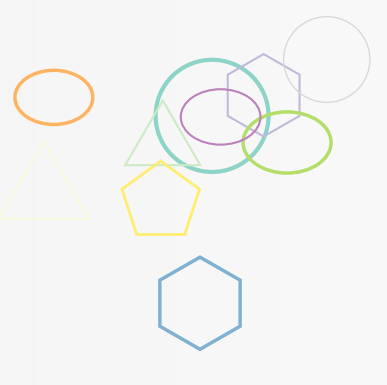[{"shape": "circle", "thickness": 3, "radius": 0.73, "center": [0.547, 0.699]}, {"shape": "triangle", "thickness": 0.5, "radius": 0.67, "center": [0.113, 0.499]}, {"shape": "hexagon", "thickness": 1.5, "radius": 0.54, "center": [0.68, 0.753]}, {"shape": "hexagon", "thickness": 2.5, "radius": 0.6, "center": [0.516, 0.212]}, {"shape": "oval", "thickness": 2.5, "radius": 0.5, "center": [0.139, 0.747]}, {"shape": "oval", "thickness": 2.5, "radius": 0.57, "center": [0.741, 0.63]}, {"shape": "circle", "thickness": 1, "radius": 0.56, "center": [0.843, 0.845]}, {"shape": "oval", "thickness": 1.5, "radius": 0.51, "center": [0.569, 0.696]}, {"shape": "triangle", "thickness": 1.5, "radius": 0.56, "center": [0.42, 0.627]}, {"shape": "pentagon", "thickness": 2, "radius": 0.53, "center": [0.415, 0.476]}]